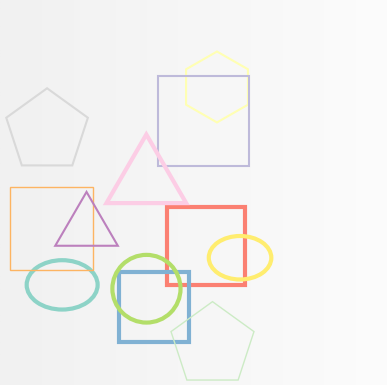[{"shape": "oval", "thickness": 3, "radius": 0.46, "center": [0.16, 0.26]}, {"shape": "hexagon", "thickness": 1.5, "radius": 0.46, "center": [0.56, 0.774]}, {"shape": "square", "thickness": 1.5, "radius": 0.59, "center": [0.524, 0.685]}, {"shape": "square", "thickness": 3, "radius": 0.5, "center": [0.532, 0.361]}, {"shape": "square", "thickness": 3, "radius": 0.45, "center": [0.398, 0.203]}, {"shape": "square", "thickness": 1, "radius": 0.54, "center": [0.133, 0.406]}, {"shape": "circle", "thickness": 3, "radius": 0.44, "center": [0.378, 0.25]}, {"shape": "triangle", "thickness": 3, "radius": 0.59, "center": [0.378, 0.532]}, {"shape": "pentagon", "thickness": 1.5, "radius": 0.55, "center": [0.121, 0.66]}, {"shape": "triangle", "thickness": 1.5, "radius": 0.47, "center": [0.223, 0.408]}, {"shape": "pentagon", "thickness": 1, "radius": 0.56, "center": [0.548, 0.104]}, {"shape": "oval", "thickness": 3, "radius": 0.4, "center": [0.619, 0.331]}]